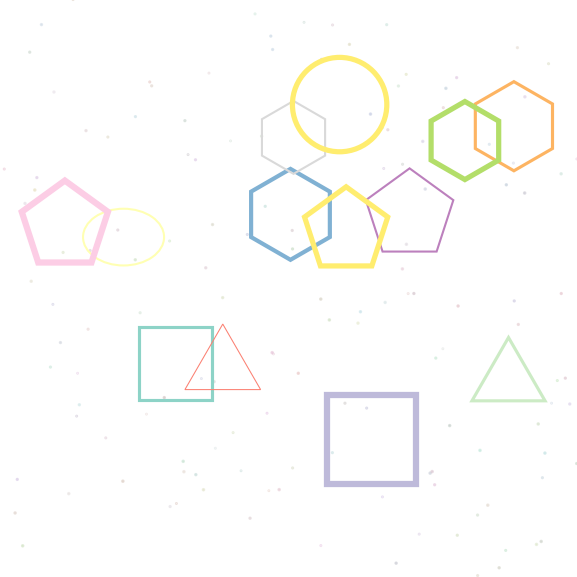[{"shape": "square", "thickness": 1.5, "radius": 0.32, "center": [0.304, 0.37]}, {"shape": "oval", "thickness": 1, "radius": 0.35, "center": [0.214, 0.589]}, {"shape": "square", "thickness": 3, "radius": 0.39, "center": [0.643, 0.238]}, {"shape": "triangle", "thickness": 0.5, "radius": 0.38, "center": [0.386, 0.362]}, {"shape": "hexagon", "thickness": 2, "radius": 0.39, "center": [0.503, 0.628]}, {"shape": "hexagon", "thickness": 1.5, "radius": 0.39, "center": [0.89, 0.781]}, {"shape": "hexagon", "thickness": 2.5, "radius": 0.34, "center": [0.805, 0.756]}, {"shape": "pentagon", "thickness": 3, "radius": 0.39, "center": [0.112, 0.608]}, {"shape": "hexagon", "thickness": 1, "radius": 0.32, "center": [0.508, 0.761]}, {"shape": "pentagon", "thickness": 1, "radius": 0.4, "center": [0.709, 0.628]}, {"shape": "triangle", "thickness": 1.5, "radius": 0.37, "center": [0.881, 0.342]}, {"shape": "pentagon", "thickness": 2.5, "radius": 0.38, "center": [0.599, 0.6]}, {"shape": "circle", "thickness": 2.5, "radius": 0.41, "center": [0.588, 0.818]}]